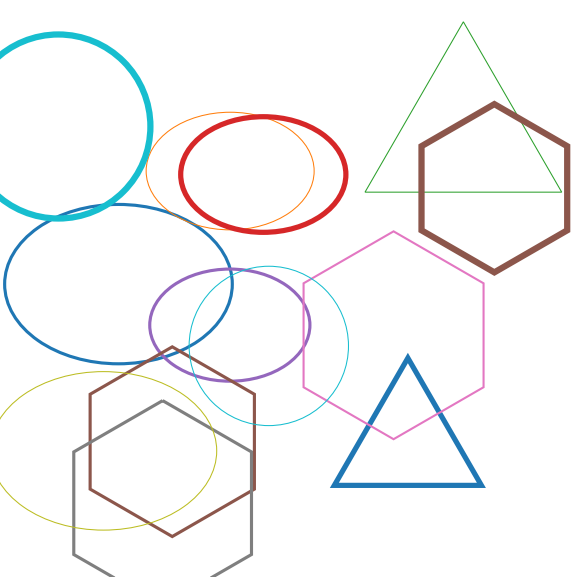[{"shape": "oval", "thickness": 1.5, "radius": 0.99, "center": [0.205, 0.507]}, {"shape": "triangle", "thickness": 2.5, "radius": 0.74, "center": [0.706, 0.232]}, {"shape": "oval", "thickness": 0.5, "radius": 0.73, "center": [0.399, 0.703]}, {"shape": "triangle", "thickness": 0.5, "radius": 0.98, "center": [0.802, 0.765]}, {"shape": "oval", "thickness": 2.5, "radius": 0.72, "center": [0.456, 0.697]}, {"shape": "oval", "thickness": 1.5, "radius": 0.69, "center": [0.398, 0.436]}, {"shape": "hexagon", "thickness": 1.5, "radius": 0.82, "center": [0.298, 0.234]}, {"shape": "hexagon", "thickness": 3, "radius": 0.73, "center": [0.856, 0.673]}, {"shape": "hexagon", "thickness": 1, "radius": 0.9, "center": [0.682, 0.419]}, {"shape": "hexagon", "thickness": 1.5, "radius": 0.89, "center": [0.282, 0.128]}, {"shape": "oval", "thickness": 0.5, "radius": 0.98, "center": [0.179, 0.218]}, {"shape": "circle", "thickness": 3, "radius": 0.8, "center": [0.101, 0.78]}, {"shape": "circle", "thickness": 0.5, "radius": 0.69, "center": [0.465, 0.4]}]